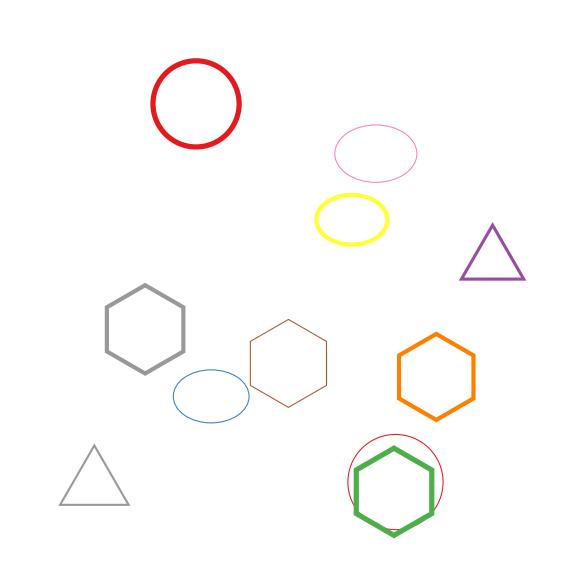[{"shape": "circle", "thickness": 2.5, "radius": 0.37, "center": [0.339, 0.819]}, {"shape": "circle", "thickness": 0.5, "radius": 0.41, "center": [0.685, 0.164]}, {"shape": "oval", "thickness": 0.5, "radius": 0.33, "center": [0.366, 0.313]}, {"shape": "hexagon", "thickness": 2.5, "radius": 0.38, "center": [0.682, 0.148]}, {"shape": "triangle", "thickness": 1.5, "radius": 0.31, "center": [0.853, 0.547]}, {"shape": "hexagon", "thickness": 2, "radius": 0.37, "center": [0.755, 0.346]}, {"shape": "oval", "thickness": 2, "radius": 0.31, "center": [0.609, 0.619]}, {"shape": "hexagon", "thickness": 0.5, "radius": 0.38, "center": [0.499, 0.37]}, {"shape": "oval", "thickness": 0.5, "radius": 0.36, "center": [0.651, 0.733]}, {"shape": "triangle", "thickness": 1, "radius": 0.34, "center": [0.163, 0.159]}, {"shape": "hexagon", "thickness": 2, "radius": 0.38, "center": [0.251, 0.429]}]